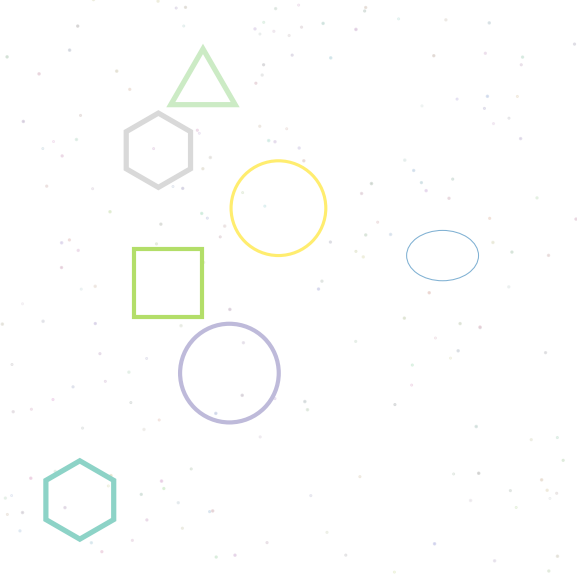[{"shape": "hexagon", "thickness": 2.5, "radius": 0.34, "center": [0.138, 0.133]}, {"shape": "circle", "thickness": 2, "radius": 0.43, "center": [0.397, 0.353]}, {"shape": "oval", "thickness": 0.5, "radius": 0.31, "center": [0.766, 0.557]}, {"shape": "square", "thickness": 2, "radius": 0.29, "center": [0.29, 0.509]}, {"shape": "hexagon", "thickness": 2.5, "radius": 0.32, "center": [0.274, 0.739]}, {"shape": "triangle", "thickness": 2.5, "radius": 0.32, "center": [0.351, 0.85]}, {"shape": "circle", "thickness": 1.5, "radius": 0.41, "center": [0.482, 0.639]}]